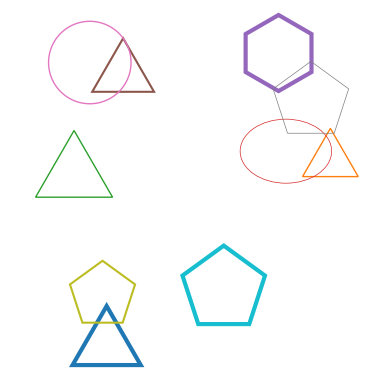[{"shape": "triangle", "thickness": 3, "radius": 0.51, "center": [0.277, 0.103]}, {"shape": "triangle", "thickness": 1, "radius": 0.42, "center": [0.858, 0.583]}, {"shape": "triangle", "thickness": 1, "radius": 0.58, "center": [0.192, 0.546]}, {"shape": "oval", "thickness": 0.5, "radius": 0.59, "center": [0.743, 0.607]}, {"shape": "hexagon", "thickness": 3, "radius": 0.49, "center": [0.724, 0.862]}, {"shape": "triangle", "thickness": 1.5, "radius": 0.46, "center": [0.32, 0.808]}, {"shape": "circle", "thickness": 1, "radius": 0.54, "center": [0.233, 0.838]}, {"shape": "pentagon", "thickness": 0.5, "radius": 0.52, "center": [0.808, 0.737]}, {"shape": "pentagon", "thickness": 1.5, "radius": 0.44, "center": [0.266, 0.234]}, {"shape": "pentagon", "thickness": 3, "radius": 0.56, "center": [0.581, 0.249]}]